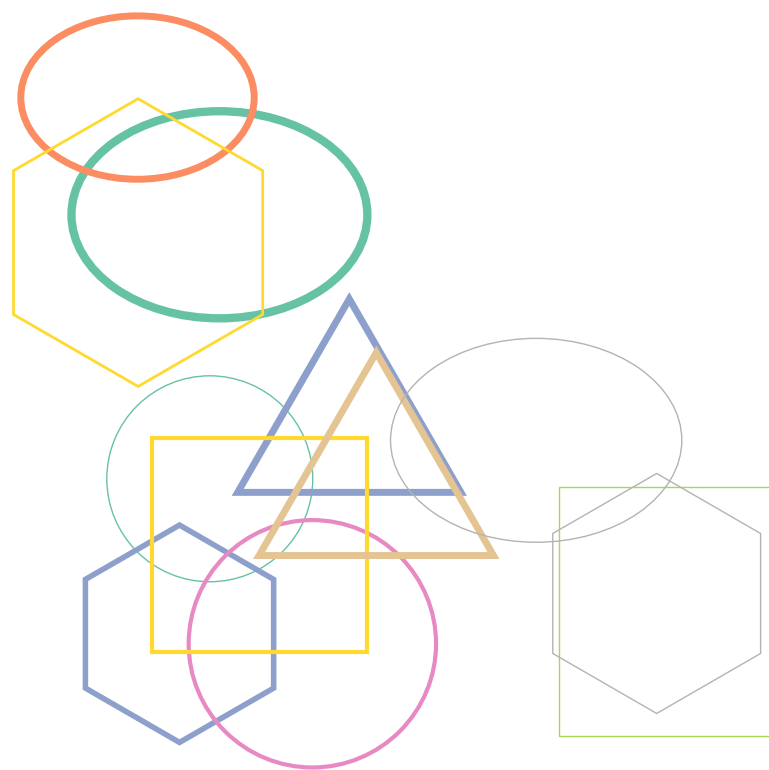[{"shape": "circle", "thickness": 0.5, "radius": 0.67, "center": [0.272, 0.378]}, {"shape": "oval", "thickness": 3, "radius": 0.96, "center": [0.285, 0.721]}, {"shape": "oval", "thickness": 2.5, "radius": 0.76, "center": [0.179, 0.873]}, {"shape": "hexagon", "thickness": 2, "radius": 0.71, "center": [0.233, 0.177]}, {"shape": "triangle", "thickness": 2.5, "radius": 0.84, "center": [0.454, 0.444]}, {"shape": "circle", "thickness": 1.5, "radius": 0.8, "center": [0.406, 0.164]}, {"shape": "square", "thickness": 0.5, "radius": 0.81, "center": [0.888, 0.206]}, {"shape": "hexagon", "thickness": 1, "radius": 0.93, "center": [0.179, 0.685]}, {"shape": "square", "thickness": 1.5, "radius": 0.7, "center": [0.337, 0.292]}, {"shape": "triangle", "thickness": 2.5, "radius": 0.88, "center": [0.489, 0.366]}, {"shape": "oval", "thickness": 0.5, "radius": 0.95, "center": [0.696, 0.428]}, {"shape": "hexagon", "thickness": 0.5, "radius": 0.78, "center": [0.853, 0.229]}]